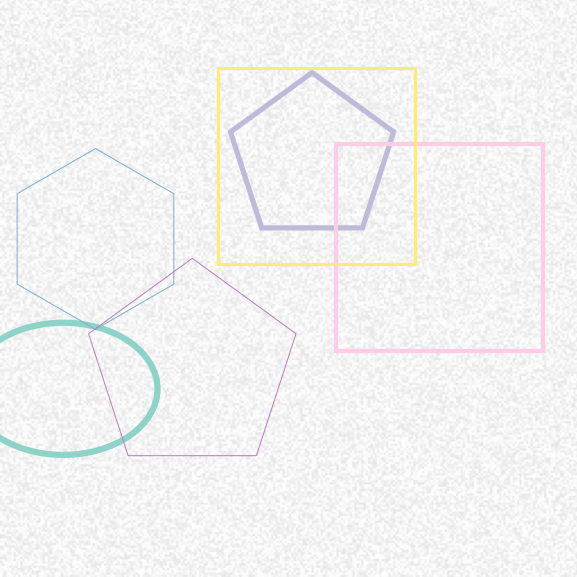[{"shape": "oval", "thickness": 3, "radius": 0.82, "center": [0.109, 0.326]}, {"shape": "pentagon", "thickness": 2.5, "radius": 0.74, "center": [0.54, 0.725]}, {"shape": "hexagon", "thickness": 0.5, "radius": 0.78, "center": [0.165, 0.585]}, {"shape": "square", "thickness": 2, "radius": 0.89, "center": [0.761, 0.57]}, {"shape": "pentagon", "thickness": 0.5, "radius": 0.94, "center": [0.333, 0.363]}, {"shape": "square", "thickness": 1.5, "radius": 0.85, "center": [0.548, 0.712]}]